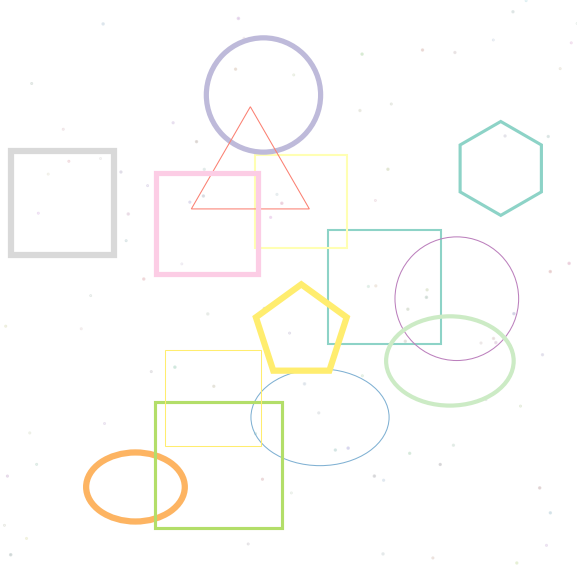[{"shape": "square", "thickness": 1, "radius": 0.49, "center": [0.666, 0.502]}, {"shape": "hexagon", "thickness": 1.5, "radius": 0.41, "center": [0.867, 0.707]}, {"shape": "square", "thickness": 1, "radius": 0.4, "center": [0.521, 0.651]}, {"shape": "circle", "thickness": 2.5, "radius": 0.49, "center": [0.456, 0.835]}, {"shape": "triangle", "thickness": 0.5, "radius": 0.59, "center": [0.433, 0.696]}, {"shape": "oval", "thickness": 0.5, "radius": 0.6, "center": [0.554, 0.277]}, {"shape": "oval", "thickness": 3, "radius": 0.43, "center": [0.235, 0.156]}, {"shape": "square", "thickness": 1.5, "radius": 0.55, "center": [0.378, 0.194]}, {"shape": "square", "thickness": 2.5, "radius": 0.44, "center": [0.358, 0.612]}, {"shape": "square", "thickness": 3, "radius": 0.45, "center": [0.108, 0.647]}, {"shape": "circle", "thickness": 0.5, "radius": 0.54, "center": [0.791, 0.482]}, {"shape": "oval", "thickness": 2, "radius": 0.55, "center": [0.779, 0.374]}, {"shape": "pentagon", "thickness": 3, "radius": 0.41, "center": [0.522, 0.424]}, {"shape": "square", "thickness": 0.5, "radius": 0.41, "center": [0.368, 0.31]}]